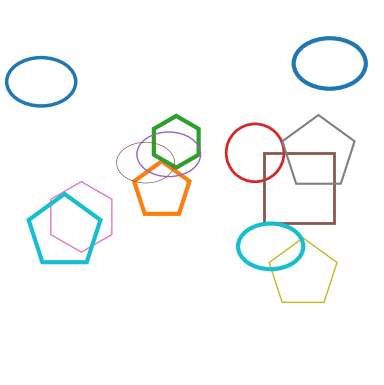[{"shape": "oval", "thickness": 2.5, "radius": 0.45, "center": [0.107, 0.788]}, {"shape": "oval", "thickness": 3, "radius": 0.47, "center": [0.856, 0.835]}, {"shape": "pentagon", "thickness": 3, "radius": 0.38, "center": [0.42, 0.506]}, {"shape": "hexagon", "thickness": 3, "radius": 0.34, "center": [0.458, 0.632]}, {"shape": "circle", "thickness": 2, "radius": 0.38, "center": [0.663, 0.603]}, {"shape": "oval", "thickness": 1, "radius": 0.41, "center": [0.438, 0.599]}, {"shape": "square", "thickness": 2, "radius": 0.46, "center": [0.777, 0.512]}, {"shape": "oval", "thickness": 0.5, "radius": 0.38, "center": [0.378, 0.578]}, {"shape": "hexagon", "thickness": 1, "radius": 0.46, "center": [0.211, 0.437]}, {"shape": "pentagon", "thickness": 1.5, "radius": 0.49, "center": [0.827, 0.603]}, {"shape": "pentagon", "thickness": 1, "radius": 0.46, "center": [0.787, 0.29]}, {"shape": "pentagon", "thickness": 3, "radius": 0.49, "center": [0.168, 0.398]}, {"shape": "oval", "thickness": 3, "radius": 0.42, "center": [0.703, 0.36]}]